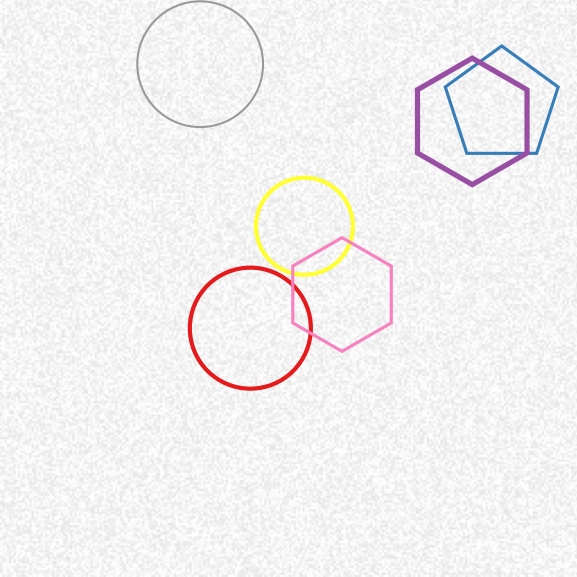[{"shape": "circle", "thickness": 2, "radius": 0.52, "center": [0.434, 0.431]}, {"shape": "pentagon", "thickness": 1.5, "radius": 0.51, "center": [0.869, 0.817]}, {"shape": "hexagon", "thickness": 2.5, "radius": 0.55, "center": [0.818, 0.789]}, {"shape": "circle", "thickness": 2, "radius": 0.42, "center": [0.527, 0.607]}, {"shape": "hexagon", "thickness": 1.5, "radius": 0.49, "center": [0.592, 0.489]}, {"shape": "circle", "thickness": 1, "radius": 0.54, "center": [0.347, 0.888]}]